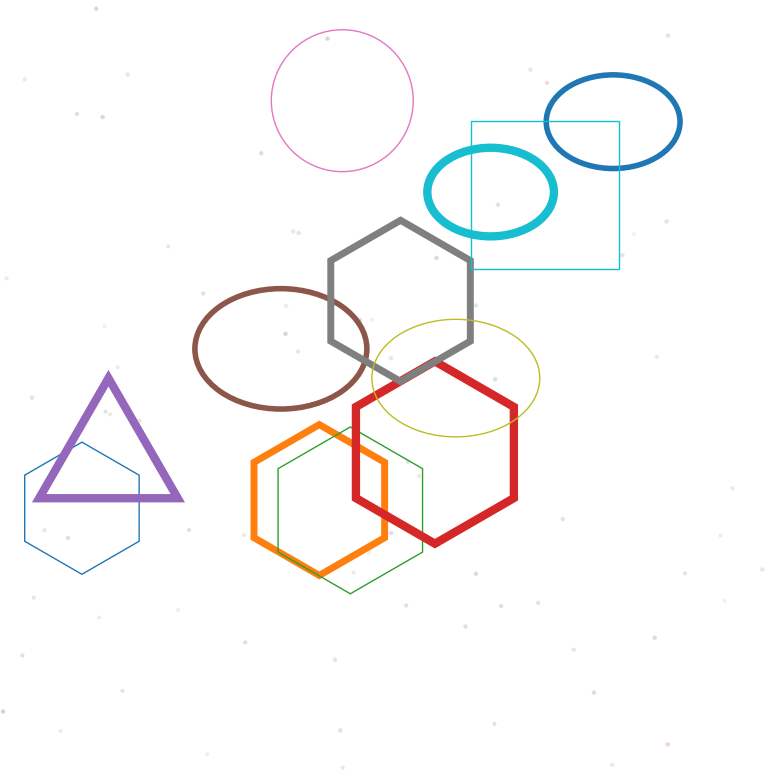[{"shape": "hexagon", "thickness": 0.5, "radius": 0.43, "center": [0.106, 0.34]}, {"shape": "oval", "thickness": 2, "radius": 0.43, "center": [0.796, 0.842]}, {"shape": "hexagon", "thickness": 2.5, "radius": 0.49, "center": [0.415, 0.351]}, {"shape": "hexagon", "thickness": 0.5, "radius": 0.54, "center": [0.455, 0.337]}, {"shape": "hexagon", "thickness": 3, "radius": 0.59, "center": [0.565, 0.412]}, {"shape": "triangle", "thickness": 3, "radius": 0.52, "center": [0.141, 0.405]}, {"shape": "oval", "thickness": 2, "radius": 0.56, "center": [0.365, 0.547]}, {"shape": "circle", "thickness": 0.5, "radius": 0.46, "center": [0.445, 0.869]}, {"shape": "hexagon", "thickness": 2.5, "radius": 0.52, "center": [0.52, 0.609]}, {"shape": "oval", "thickness": 0.5, "radius": 0.55, "center": [0.592, 0.509]}, {"shape": "square", "thickness": 0.5, "radius": 0.48, "center": [0.708, 0.747]}, {"shape": "oval", "thickness": 3, "radius": 0.41, "center": [0.637, 0.751]}]